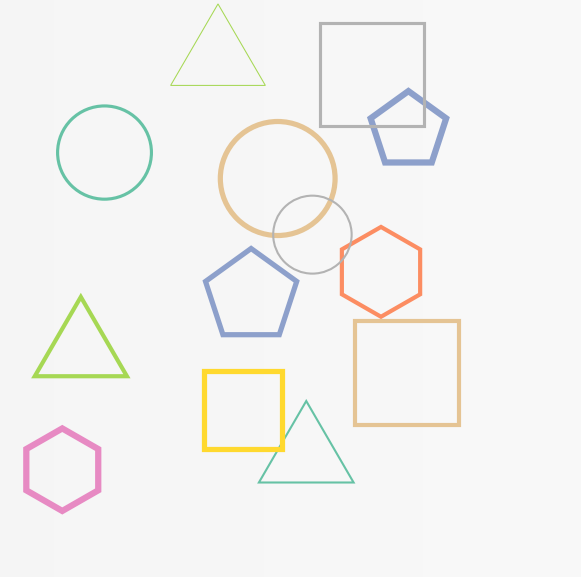[{"shape": "circle", "thickness": 1.5, "radius": 0.4, "center": [0.18, 0.735]}, {"shape": "triangle", "thickness": 1, "radius": 0.47, "center": [0.527, 0.211]}, {"shape": "hexagon", "thickness": 2, "radius": 0.39, "center": [0.655, 0.528]}, {"shape": "pentagon", "thickness": 2.5, "radius": 0.41, "center": [0.432, 0.486]}, {"shape": "pentagon", "thickness": 3, "radius": 0.34, "center": [0.703, 0.773]}, {"shape": "hexagon", "thickness": 3, "radius": 0.36, "center": [0.107, 0.186]}, {"shape": "triangle", "thickness": 2, "radius": 0.46, "center": [0.139, 0.393]}, {"shape": "triangle", "thickness": 0.5, "radius": 0.47, "center": [0.375, 0.898]}, {"shape": "square", "thickness": 2.5, "radius": 0.34, "center": [0.418, 0.289]}, {"shape": "square", "thickness": 2, "radius": 0.45, "center": [0.7, 0.353]}, {"shape": "circle", "thickness": 2.5, "radius": 0.49, "center": [0.478, 0.69]}, {"shape": "square", "thickness": 1.5, "radius": 0.45, "center": [0.64, 0.87]}, {"shape": "circle", "thickness": 1, "radius": 0.34, "center": [0.537, 0.593]}]